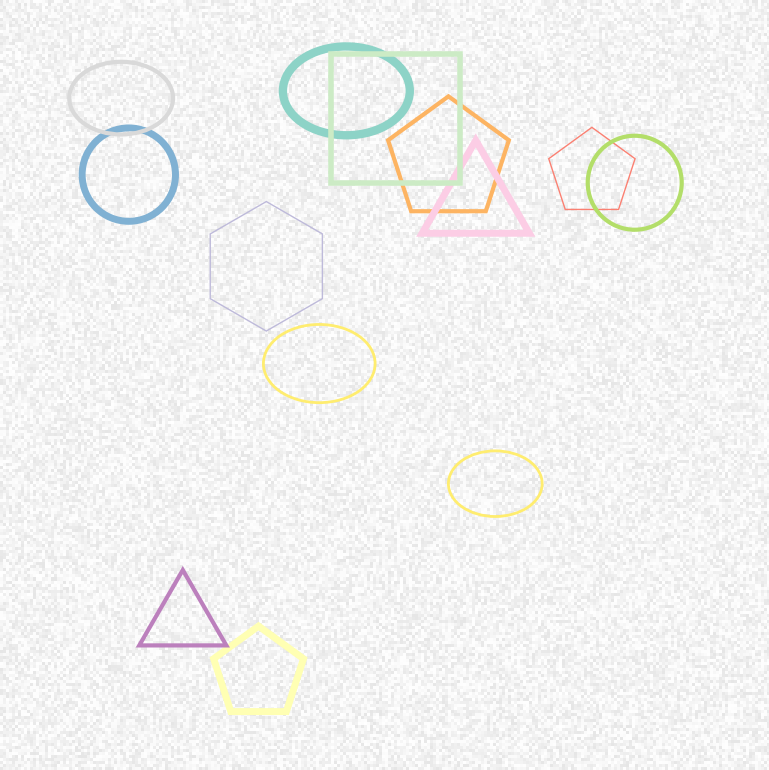[{"shape": "oval", "thickness": 3, "radius": 0.41, "center": [0.45, 0.882]}, {"shape": "pentagon", "thickness": 2.5, "radius": 0.31, "center": [0.336, 0.126]}, {"shape": "hexagon", "thickness": 0.5, "radius": 0.42, "center": [0.346, 0.654]}, {"shape": "pentagon", "thickness": 0.5, "radius": 0.29, "center": [0.769, 0.776]}, {"shape": "circle", "thickness": 2.5, "radius": 0.3, "center": [0.167, 0.773]}, {"shape": "pentagon", "thickness": 1.5, "radius": 0.41, "center": [0.582, 0.792]}, {"shape": "circle", "thickness": 1.5, "radius": 0.31, "center": [0.824, 0.763]}, {"shape": "triangle", "thickness": 2.5, "radius": 0.4, "center": [0.618, 0.737]}, {"shape": "oval", "thickness": 1.5, "radius": 0.34, "center": [0.157, 0.873]}, {"shape": "triangle", "thickness": 1.5, "radius": 0.33, "center": [0.237, 0.194]}, {"shape": "square", "thickness": 2, "radius": 0.42, "center": [0.514, 0.846]}, {"shape": "oval", "thickness": 1, "radius": 0.3, "center": [0.643, 0.372]}, {"shape": "oval", "thickness": 1, "radius": 0.36, "center": [0.415, 0.528]}]